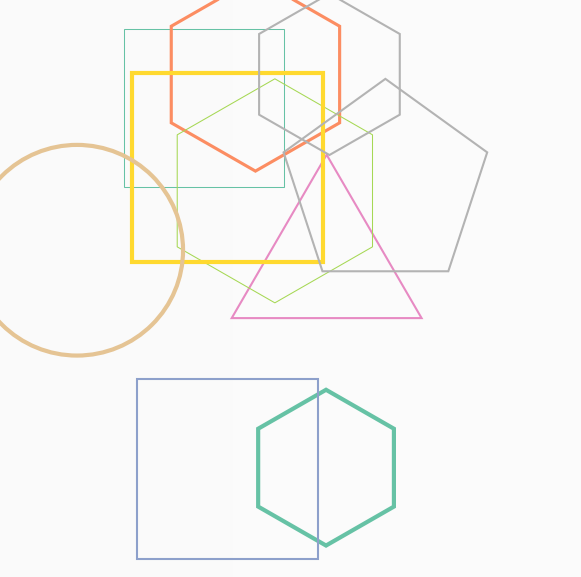[{"shape": "square", "thickness": 0.5, "radius": 0.69, "center": [0.351, 0.812]}, {"shape": "hexagon", "thickness": 2, "radius": 0.67, "center": [0.561, 0.189]}, {"shape": "hexagon", "thickness": 1.5, "radius": 0.84, "center": [0.439, 0.87]}, {"shape": "square", "thickness": 1, "radius": 0.78, "center": [0.392, 0.187]}, {"shape": "triangle", "thickness": 1, "radius": 0.94, "center": [0.562, 0.543]}, {"shape": "hexagon", "thickness": 0.5, "radius": 0.97, "center": [0.473, 0.669]}, {"shape": "square", "thickness": 2, "radius": 0.82, "center": [0.392, 0.709]}, {"shape": "circle", "thickness": 2, "radius": 0.91, "center": [0.133, 0.566]}, {"shape": "pentagon", "thickness": 1, "radius": 0.92, "center": [0.663, 0.678]}, {"shape": "hexagon", "thickness": 1, "radius": 0.7, "center": [0.567, 0.87]}]